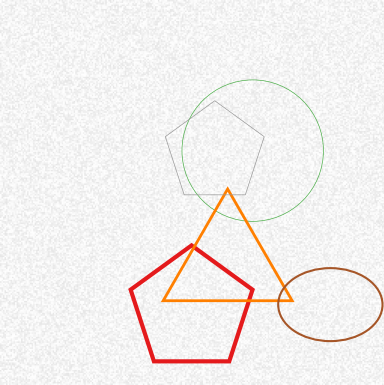[{"shape": "pentagon", "thickness": 3, "radius": 0.83, "center": [0.498, 0.196]}, {"shape": "circle", "thickness": 0.5, "radius": 0.92, "center": [0.656, 0.609]}, {"shape": "triangle", "thickness": 2, "radius": 0.97, "center": [0.591, 0.316]}, {"shape": "oval", "thickness": 1.5, "radius": 0.68, "center": [0.858, 0.209]}, {"shape": "pentagon", "thickness": 0.5, "radius": 0.68, "center": [0.558, 0.603]}]